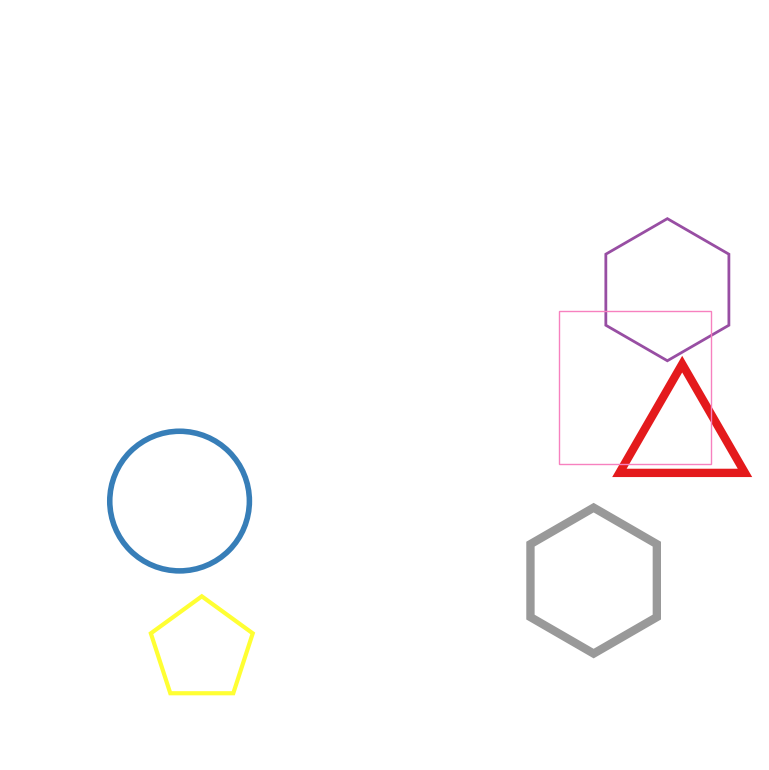[{"shape": "triangle", "thickness": 3, "radius": 0.47, "center": [0.886, 0.433]}, {"shape": "circle", "thickness": 2, "radius": 0.45, "center": [0.233, 0.349]}, {"shape": "hexagon", "thickness": 1, "radius": 0.46, "center": [0.867, 0.624]}, {"shape": "pentagon", "thickness": 1.5, "radius": 0.35, "center": [0.262, 0.156]}, {"shape": "square", "thickness": 0.5, "radius": 0.49, "center": [0.825, 0.497]}, {"shape": "hexagon", "thickness": 3, "radius": 0.47, "center": [0.771, 0.246]}]